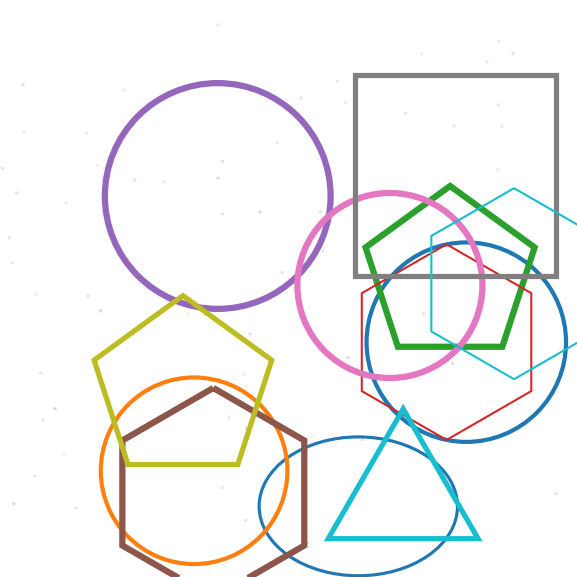[{"shape": "oval", "thickness": 1.5, "radius": 0.86, "center": [0.62, 0.122]}, {"shape": "circle", "thickness": 2, "radius": 0.86, "center": [0.807, 0.407]}, {"shape": "circle", "thickness": 2, "radius": 0.81, "center": [0.336, 0.184]}, {"shape": "pentagon", "thickness": 3, "radius": 0.77, "center": [0.779, 0.523]}, {"shape": "hexagon", "thickness": 1, "radius": 0.85, "center": [0.773, 0.407]}, {"shape": "circle", "thickness": 3, "radius": 0.98, "center": [0.377, 0.66]}, {"shape": "hexagon", "thickness": 3, "radius": 0.91, "center": [0.369, 0.145]}, {"shape": "circle", "thickness": 3, "radius": 0.8, "center": [0.675, 0.505]}, {"shape": "square", "thickness": 2.5, "radius": 0.87, "center": [0.789, 0.695]}, {"shape": "pentagon", "thickness": 2.5, "radius": 0.81, "center": [0.317, 0.326]}, {"shape": "triangle", "thickness": 2.5, "radius": 0.75, "center": [0.698, 0.141]}, {"shape": "hexagon", "thickness": 1, "radius": 0.83, "center": [0.89, 0.508]}]